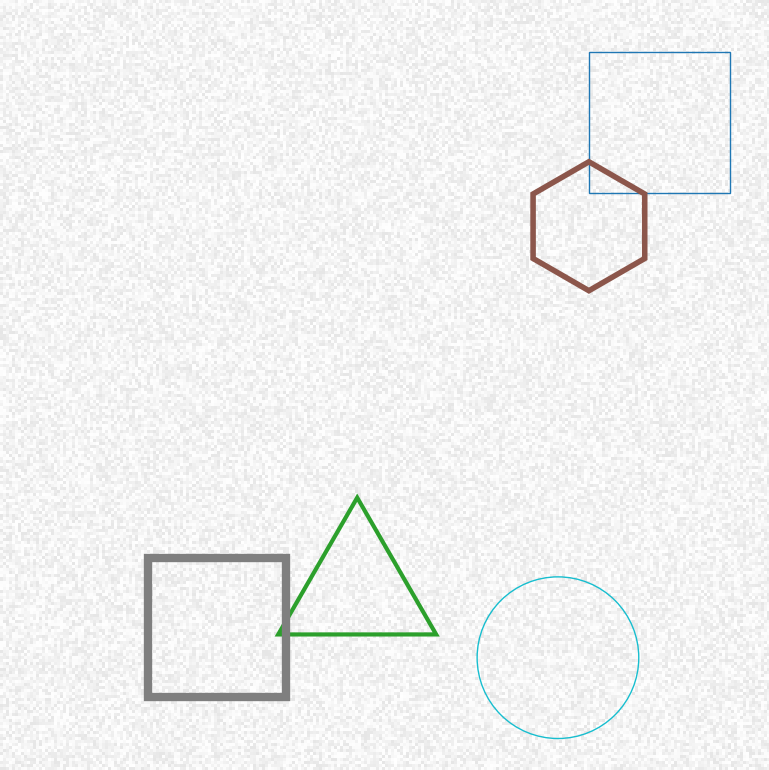[{"shape": "square", "thickness": 0.5, "radius": 0.46, "center": [0.857, 0.841]}, {"shape": "triangle", "thickness": 1.5, "radius": 0.59, "center": [0.464, 0.235]}, {"shape": "hexagon", "thickness": 2, "radius": 0.42, "center": [0.765, 0.706]}, {"shape": "square", "thickness": 3, "radius": 0.45, "center": [0.282, 0.185]}, {"shape": "circle", "thickness": 0.5, "radius": 0.52, "center": [0.725, 0.146]}]